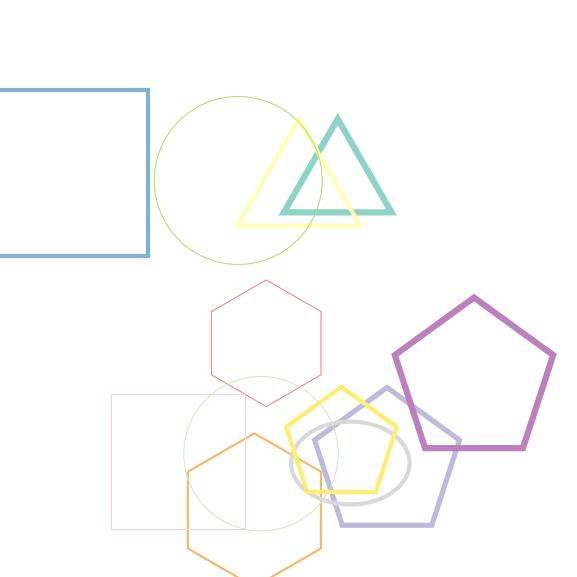[{"shape": "triangle", "thickness": 3, "radius": 0.54, "center": [0.585, 0.685]}, {"shape": "triangle", "thickness": 2, "radius": 0.61, "center": [0.517, 0.67]}, {"shape": "pentagon", "thickness": 2.5, "radius": 0.66, "center": [0.67, 0.196]}, {"shape": "hexagon", "thickness": 0.5, "radius": 0.55, "center": [0.461, 0.405]}, {"shape": "square", "thickness": 2, "radius": 0.72, "center": [0.112, 0.7]}, {"shape": "hexagon", "thickness": 1, "radius": 0.66, "center": [0.441, 0.116]}, {"shape": "circle", "thickness": 0.5, "radius": 0.73, "center": [0.412, 0.687]}, {"shape": "square", "thickness": 0.5, "radius": 0.58, "center": [0.308, 0.199]}, {"shape": "oval", "thickness": 2, "radius": 0.51, "center": [0.607, 0.197]}, {"shape": "pentagon", "thickness": 3, "radius": 0.72, "center": [0.821, 0.34]}, {"shape": "circle", "thickness": 0.5, "radius": 0.67, "center": [0.452, 0.213]}, {"shape": "pentagon", "thickness": 2, "radius": 0.5, "center": [0.591, 0.229]}]